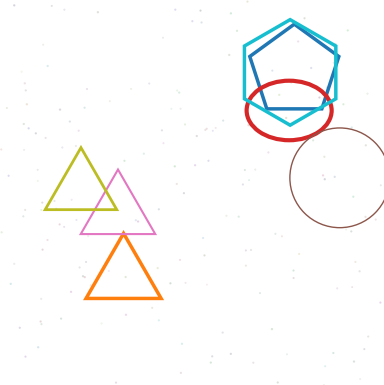[{"shape": "pentagon", "thickness": 2.5, "radius": 0.61, "center": [0.764, 0.816]}, {"shape": "triangle", "thickness": 2.5, "radius": 0.56, "center": [0.321, 0.281]}, {"shape": "oval", "thickness": 3, "radius": 0.55, "center": [0.751, 0.713]}, {"shape": "circle", "thickness": 1, "radius": 0.65, "center": [0.882, 0.538]}, {"shape": "triangle", "thickness": 1.5, "radius": 0.56, "center": [0.306, 0.448]}, {"shape": "triangle", "thickness": 2, "radius": 0.54, "center": [0.21, 0.509]}, {"shape": "hexagon", "thickness": 2.5, "radius": 0.69, "center": [0.754, 0.812]}]